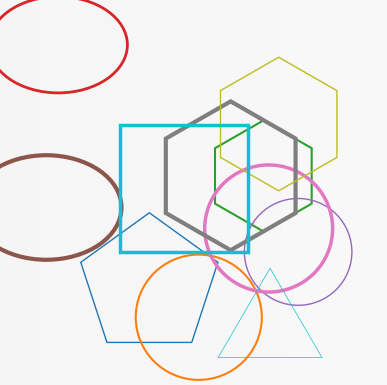[{"shape": "pentagon", "thickness": 1, "radius": 0.93, "center": [0.385, 0.261]}, {"shape": "circle", "thickness": 1.5, "radius": 0.81, "center": [0.513, 0.176]}, {"shape": "hexagon", "thickness": 1.5, "radius": 0.72, "center": [0.68, 0.543]}, {"shape": "oval", "thickness": 2, "radius": 0.89, "center": [0.15, 0.884]}, {"shape": "circle", "thickness": 1, "radius": 0.69, "center": [0.769, 0.346]}, {"shape": "oval", "thickness": 3, "radius": 0.97, "center": [0.119, 0.461]}, {"shape": "circle", "thickness": 2.5, "radius": 0.83, "center": [0.693, 0.406]}, {"shape": "hexagon", "thickness": 3, "radius": 0.97, "center": [0.595, 0.543]}, {"shape": "hexagon", "thickness": 1, "radius": 0.87, "center": [0.719, 0.678]}, {"shape": "square", "thickness": 2.5, "radius": 0.82, "center": [0.475, 0.511]}, {"shape": "triangle", "thickness": 0.5, "radius": 0.77, "center": [0.697, 0.149]}]